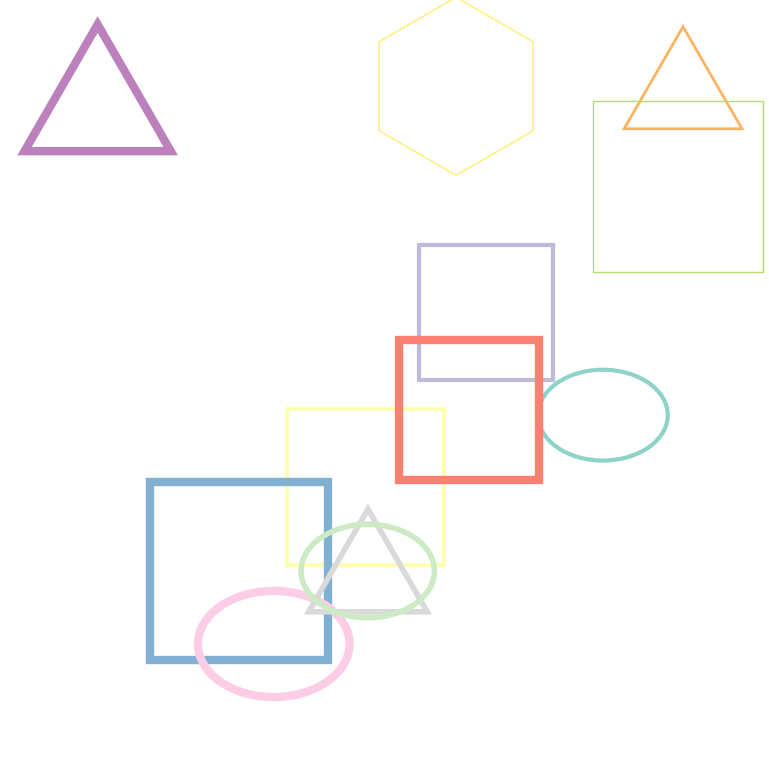[{"shape": "oval", "thickness": 1.5, "radius": 0.42, "center": [0.783, 0.461]}, {"shape": "square", "thickness": 1.5, "radius": 0.51, "center": [0.475, 0.367]}, {"shape": "square", "thickness": 1.5, "radius": 0.44, "center": [0.631, 0.594]}, {"shape": "square", "thickness": 3, "radius": 0.45, "center": [0.609, 0.467]}, {"shape": "square", "thickness": 3, "radius": 0.58, "center": [0.311, 0.258]}, {"shape": "triangle", "thickness": 1, "radius": 0.44, "center": [0.887, 0.877]}, {"shape": "square", "thickness": 0.5, "radius": 0.55, "center": [0.881, 0.758]}, {"shape": "oval", "thickness": 3, "radius": 0.49, "center": [0.355, 0.164]}, {"shape": "triangle", "thickness": 2, "radius": 0.44, "center": [0.478, 0.25]}, {"shape": "triangle", "thickness": 3, "radius": 0.55, "center": [0.127, 0.859]}, {"shape": "oval", "thickness": 2, "radius": 0.43, "center": [0.478, 0.258]}, {"shape": "hexagon", "thickness": 0.5, "radius": 0.58, "center": [0.592, 0.888]}]